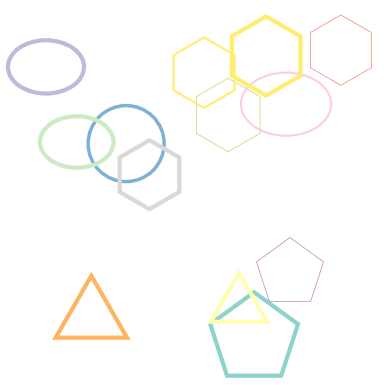[{"shape": "pentagon", "thickness": 3, "radius": 0.6, "center": [0.66, 0.121]}, {"shape": "triangle", "thickness": 3, "radius": 0.42, "center": [0.621, 0.206]}, {"shape": "oval", "thickness": 3, "radius": 0.49, "center": [0.119, 0.826]}, {"shape": "hexagon", "thickness": 0.5, "radius": 0.46, "center": [0.885, 0.87]}, {"shape": "circle", "thickness": 2.5, "radius": 0.49, "center": [0.328, 0.627]}, {"shape": "triangle", "thickness": 3, "radius": 0.54, "center": [0.237, 0.176]}, {"shape": "hexagon", "thickness": 0.5, "radius": 0.48, "center": [0.593, 0.701]}, {"shape": "oval", "thickness": 1.5, "radius": 0.59, "center": [0.743, 0.729]}, {"shape": "hexagon", "thickness": 3, "radius": 0.45, "center": [0.388, 0.546]}, {"shape": "pentagon", "thickness": 0.5, "radius": 0.46, "center": [0.753, 0.291]}, {"shape": "oval", "thickness": 3, "radius": 0.48, "center": [0.199, 0.631]}, {"shape": "hexagon", "thickness": 3, "radius": 0.51, "center": [0.691, 0.854]}, {"shape": "hexagon", "thickness": 1.5, "radius": 0.46, "center": [0.53, 0.811]}]